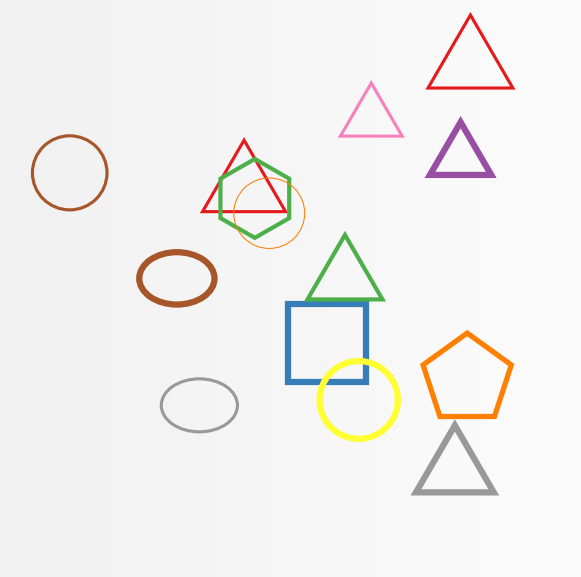[{"shape": "triangle", "thickness": 1.5, "radius": 0.41, "center": [0.42, 0.674]}, {"shape": "triangle", "thickness": 1.5, "radius": 0.42, "center": [0.809, 0.889]}, {"shape": "square", "thickness": 3, "radius": 0.34, "center": [0.562, 0.406]}, {"shape": "triangle", "thickness": 2, "radius": 0.37, "center": [0.593, 0.518]}, {"shape": "hexagon", "thickness": 2, "radius": 0.34, "center": [0.438, 0.656]}, {"shape": "triangle", "thickness": 3, "radius": 0.3, "center": [0.792, 0.727]}, {"shape": "pentagon", "thickness": 2.5, "radius": 0.4, "center": [0.804, 0.343]}, {"shape": "circle", "thickness": 0.5, "radius": 0.31, "center": [0.463, 0.63]}, {"shape": "circle", "thickness": 3, "radius": 0.34, "center": [0.617, 0.307]}, {"shape": "circle", "thickness": 1.5, "radius": 0.32, "center": [0.12, 0.7]}, {"shape": "oval", "thickness": 3, "radius": 0.32, "center": [0.304, 0.517]}, {"shape": "triangle", "thickness": 1.5, "radius": 0.31, "center": [0.639, 0.794]}, {"shape": "triangle", "thickness": 3, "radius": 0.39, "center": [0.783, 0.185]}, {"shape": "oval", "thickness": 1.5, "radius": 0.33, "center": [0.343, 0.297]}]